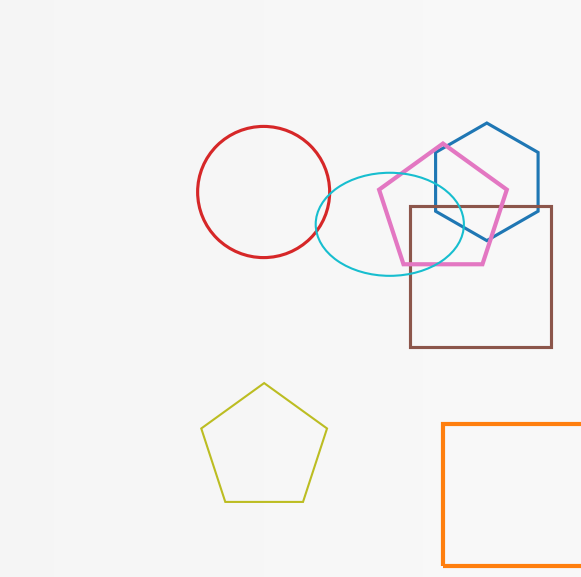[{"shape": "hexagon", "thickness": 1.5, "radius": 0.51, "center": [0.838, 0.684]}, {"shape": "square", "thickness": 2, "radius": 0.62, "center": [0.886, 0.142]}, {"shape": "circle", "thickness": 1.5, "radius": 0.57, "center": [0.454, 0.667]}, {"shape": "square", "thickness": 1.5, "radius": 0.61, "center": [0.827, 0.521]}, {"shape": "pentagon", "thickness": 2, "radius": 0.58, "center": [0.762, 0.635]}, {"shape": "pentagon", "thickness": 1, "radius": 0.57, "center": [0.454, 0.222]}, {"shape": "oval", "thickness": 1, "radius": 0.64, "center": [0.671, 0.611]}]